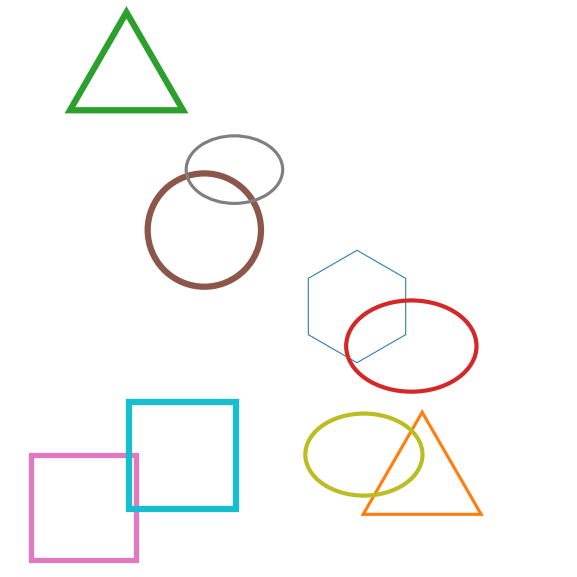[{"shape": "hexagon", "thickness": 0.5, "radius": 0.49, "center": [0.618, 0.468]}, {"shape": "triangle", "thickness": 1.5, "radius": 0.59, "center": [0.731, 0.167]}, {"shape": "triangle", "thickness": 3, "radius": 0.57, "center": [0.219, 0.865]}, {"shape": "oval", "thickness": 2, "radius": 0.56, "center": [0.712, 0.4]}, {"shape": "circle", "thickness": 3, "radius": 0.49, "center": [0.354, 0.601]}, {"shape": "square", "thickness": 2.5, "radius": 0.46, "center": [0.145, 0.12]}, {"shape": "oval", "thickness": 1.5, "radius": 0.42, "center": [0.406, 0.705]}, {"shape": "oval", "thickness": 2, "radius": 0.51, "center": [0.63, 0.212]}, {"shape": "square", "thickness": 3, "radius": 0.46, "center": [0.317, 0.21]}]